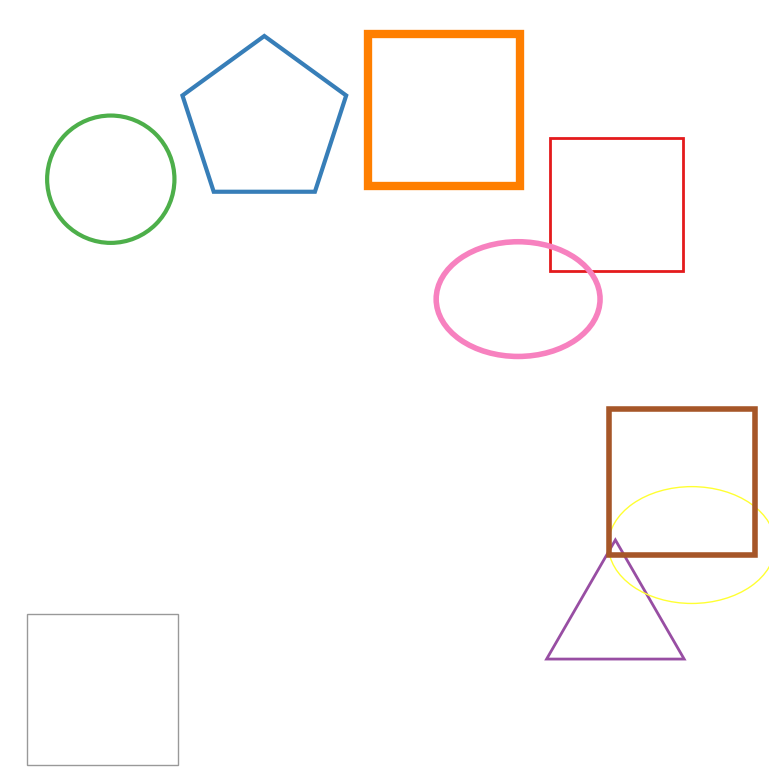[{"shape": "square", "thickness": 1, "radius": 0.43, "center": [0.801, 0.734]}, {"shape": "pentagon", "thickness": 1.5, "radius": 0.56, "center": [0.343, 0.841]}, {"shape": "circle", "thickness": 1.5, "radius": 0.41, "center": [0.144, 0.767]}, {"shape": "triangle", "thickness": 1, "radius": 0.52, "center": [0.799, 0.196]}, {"shape": "square", "thickness": 3, "radius": 0.49, "center": [0.577, 0.857]}, {"shape": "oval", "thickness": 0.5, "radius": 0.54, "center": [0.898, 0.292]}, {"shape": "square", "thickness": 2, "radius": 0.47, "center": [0.886, 0.374]}, {"shape": "oval", "thickness": 2, "radius": 0.53, "center": [0.673, 0.612]}, {"shape": "square", "thickness": 0.5, "radius": 0.49, "center": [0.133, 0.105]}]